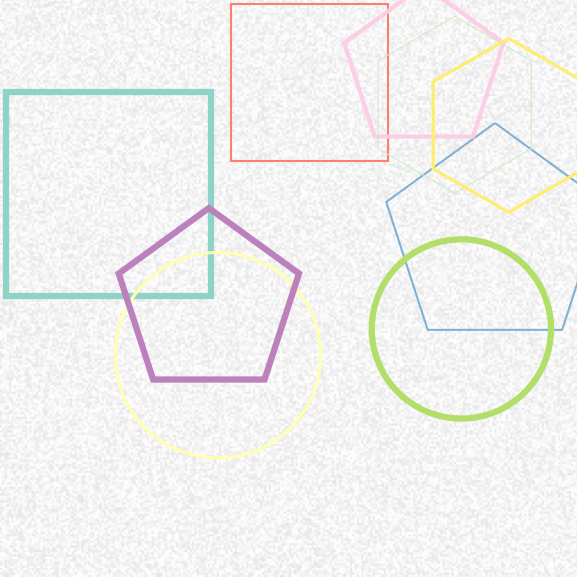[{"shape": "square", "thickness": 3, "radius": 0.88, "center": [0.188, 0.664]}, {"shape": "circle", "thickness": 1.5, "radius": 0.89, "center": [0.377, 0.384]}, {"shape": "square", "thickness": 1, "radius": 0.68, "center": [0.536, 0.856]}, {"shape": "pentagon", "thickness": 1, "radius": 0.99, "center": [0.857, 0.588]}, {"shape": "circle", "thickness": 3, "radius": 0.78, "center": [0.799, 0.43]}, {"shape": "pentagon", "thickness": 2, "radius": 0.72, "center": [0.734, 0.88]}, {"shape": "pentagon", "thickness": 3, "radius": 0.82, "center": [0.362, 0.475]}, {"shape": "hexagon", "thickness": 0.5, "radius": 0.76, "center": [0.787, 0.818]}, {"shape": "hexagon", "thickness": 1.5, "radius": 0.75, "center": [0.881, 0.782]}]